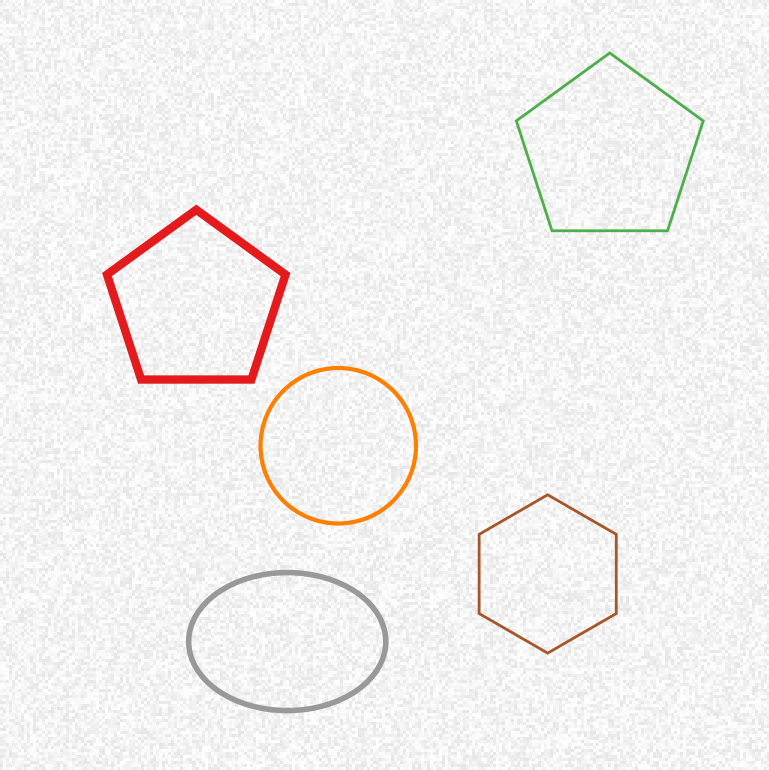[{"shape": "pentagon", "thickness": 3, "radius": 0.61, "center": [0.255, 0.606]}, {"shape": "pentagon", "thickness": 1, "radius": 0.64, "center": [0.792, 0.804]}, {"shape": "circle", "thickness": 1.5, "radius": 0.5, "center": [0.439, 0.421]}, {"shape": "hexagon", "thickness": 1, "radius": 0.51, "center": [0.711, 0.255]}, {"shape": "oval", "thickness": 2, "radius": 0.64, "center": [0.373, 0.167]}]